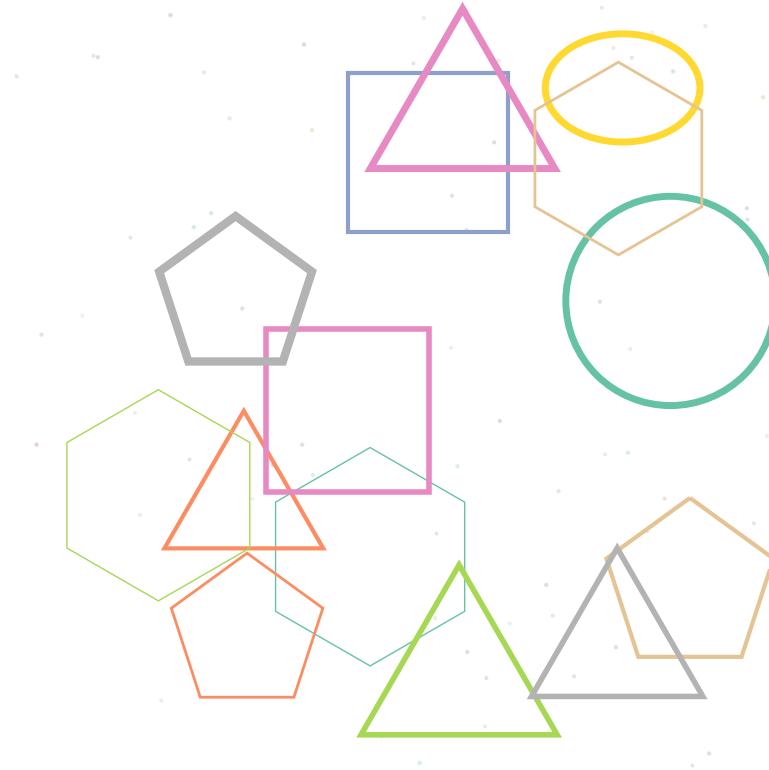[{"shape": "hexagon", "thickness": 0.5, "radius": 0.71, "center": [0.481, 0.277]}, {"shape": "circle", "thickness": 2.5, "radius": 0.68, "center": [0.871, 0.609]}, {"shape": "triangle", "thickness": 1.5, "radius": 0.6, "center": [0.317, 0.347]}, {"shape": "pentagon", "thickness": 1, "radius": 0.52, "center": [0.321, 0.178]}, {"shape": "square", "thickness": 1.5, "radius": 0.52, "center": [0.556, 0.802]}, {"shape": "square", "thickness": 2, "radius": 0.53, "center": [0.452, 0.466]}, {"shape": "triangle", "thickness": 2.5, "radius": 0.69, "center": [0.601, 0.85]}, {"shape": "triangle", "thickness": 2, "radius": 0.74, "center": [0.596, 0.119]}, {"shape": "hexagon", "thickness": 0.5, "radius": 0.69, "center": [0.206, 0.357]}, {"shape": "oval", "thickness": 2.5, "radius": 0.5, "center": [0.809, 0.886]}, {"shape": "pentagon", "thickness": 1.5, "radius": 0.57, "center": [0.896, 0.239]}, {"shape": "hexagon", "thickness": 1, "radius": 0.63, "center": [0.803, 0.794]}, {"shape": "pentagon", "thickness": 3, "radius": 0.52, "center": [0.306, 0.615]}, {"shape": "triangle", "thickness": 2, "radius": 0.64, "center": [0.802, 0.16]}]